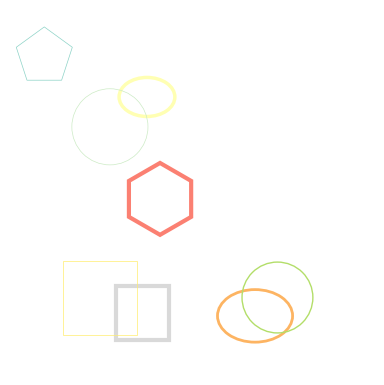[{"shape": "pentagon", "thickness": 0.5, "radius": 0.38, "center": [0.115, 0.854]}, {"shape": "oval", "thickness": 2.5, "radius": 0.36, "center": [0.382, 0.748]}, {"shape": "hexagon", "thickness": 3, "radius": 0.47, "center": [0.416, 0.483]}, {"shape": "oval", "thickness": 2, "radius": 0.49, "center": [0.662, 0.18]}, {"shape": "circle", "thickness": 1, "radius": 0.46, "center": [0.721, 0.227]}, {"shape": "square", "thickness": 3, "radius": 0.35, "center": [0.37, 0.186]}, {"shape": "circle", "thickness": 0.5, "radius": 0.49, "center": [0.285, 0.671]}, {"shape": "square", "thickness": 0.5, "radius": 0.48, "center": [0.259, 0.226]}]